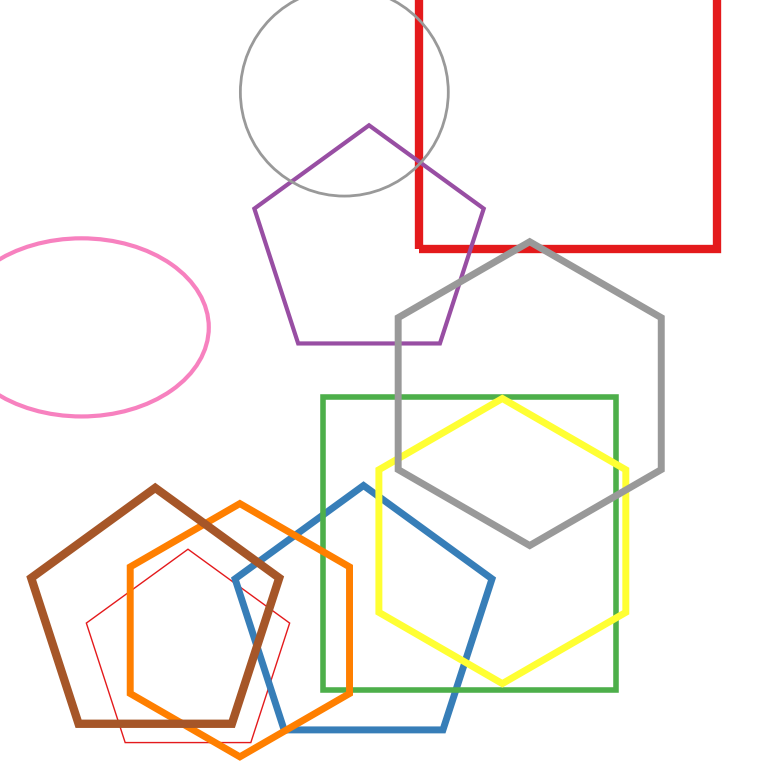[{"shape": "square", "thickness": 3, "radius": 0.97, "center": [0.737, 0.869]}, {"shape": "pentagon", "thickness": 0.5, "radius": 0.69, "center": [0.244, 0.148]}, {"shape": "pentagon", "thickness": 2.5, "radius": 0.88, "center": [0.472, 0.194]}, {"shape": "square", "thickness": 2, "radius": 0.95, "center": [0.61, 0.294]}, {"shape": "pentagon", "thickness": 1.5, "radius": 0.78, "center": [0.479, 0.681]}, {"shape": "hexagon", "thickness": 2.5, "radius": 0.82, "center": [0.312, 0.182]}, {"shape": "hexagon", "thickness": 2.5, "radius": 0.93, "center": [0.652, 0.297]}, {"shape": "pentagon", "thickness": 3, "radius": 0.85, "center": [0.202, 0.197]}, {"shape": "oval", "thickness": 1.5, "radius": 0.83, "center": [0.106, 0.575]}, {"shape": "circle", "thickness": 1, "radius": 0.68, "center": [0.447, 0.88]}, {"shape": "hexagon", "thickness": 2.5, "radius": 0.99, "center": [0.688, 0.489]}]